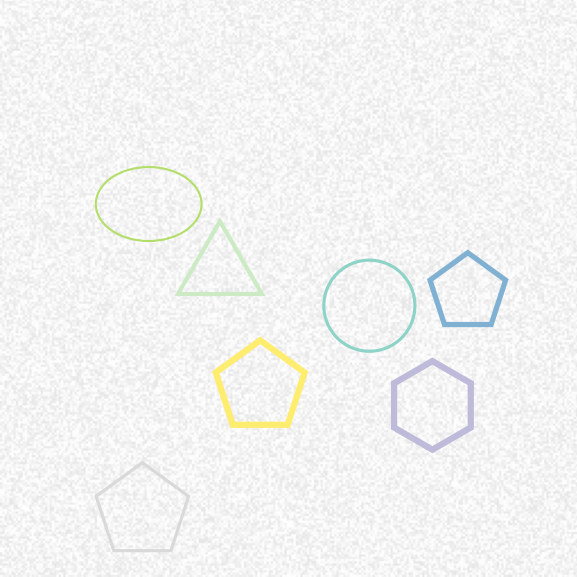[{"shape": "circle", "thickness": 1.5, "radius": 0.39, "center": [0.64, 0.47]}, {"shape": "hexagon", "thickness": 3, "radius": 0.38, "center": [0.749, 0.297]}, {"shape": "pentagon", "thickness": 2.5, "radius": 0.34, "center": [0.81, 0.493]}, {"shape": "oval", "thickness": 1, "radius": 0.46, "center": [0.257, 0.646]}, {"shape": "pentagon", "thickness": 1.5, "radius": 0.42, "center": [0.246, 0.114]}, {"shape": "triangle", "thickness": 2, "radius": 0.42, "center": [0.381, 0.532]}, {"shape": "pentagon", "thickness": 3, "radius": 0.4, "center": [0.451, 0.329]}]